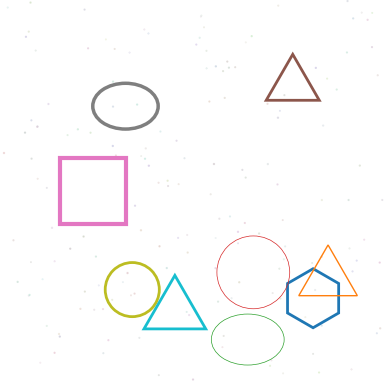[{"shape": "hexagon", "thickness": 2, "radius": 0.38, "center": [0.813, 0.225]}, {"shape": "triangle", "thickness": 1, "radius": 0.44, "center": [0.852, 0.276]}, {"shape": "oval", "thickness": 0.5, "radius": 0.47, "center": [0.643, 0.118]}, {"shape": "circle", "thickness": 0.5, "radius": 0.47, "center": [0.658, 0.293]}, {"shape": "triangle", "thickness": 2, "radius": 0.4, "center": [0.76, 0.779]}, {"shape": "square", "thickness": 3, "radius": 0.43, "center": [0.24, 0.504]}, {"shape": "oval", "thickness": 2.5, "radius": 0.42, "center": [0.326, 0.724]}, {"shape": "circle", "thickness": 2, "radius": 0.35, "center": [0.344, 0.248]}, {"shape": "triangle", "thickness": 2, "radius": 0.46, "center": [0.454, 0.192]}]